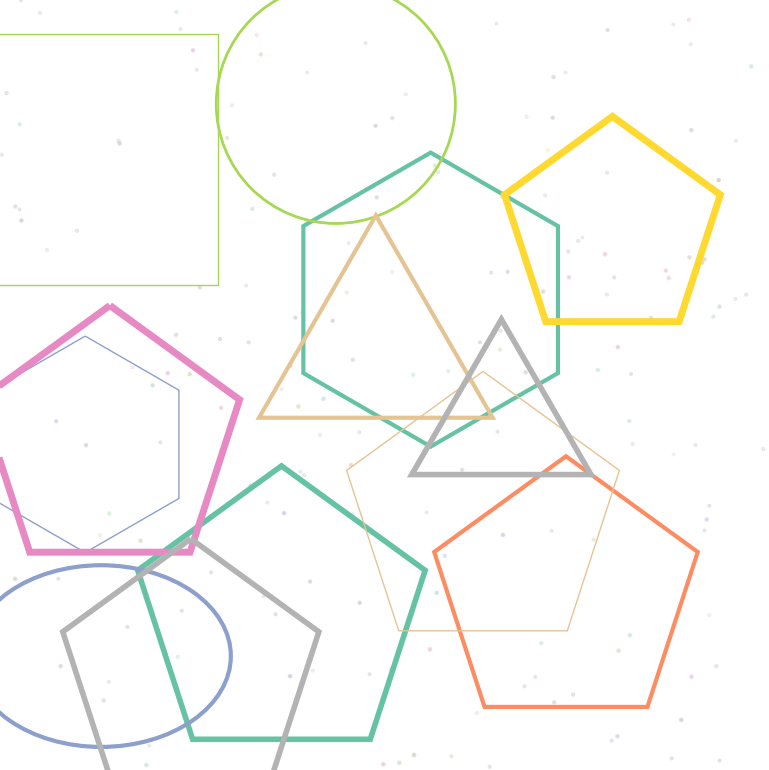[{"shape": "hexagon", "thickness": 1.5, "radius": 0.95, "center": [0.559, 0.611]}, {"shape": "pentagon", "thickness": 2, "radius": 0.98, "center": [0.366, 0.199]}, {"shape": "pentagon", "thickness": 1.5, "radius": 0.9, "center": [0.735, 0.228]}, {"shape": "oval", "thickness": 1.5, "radius": 0.84, "center": [0.131, 0.148]}, {"shape": "hexagon", "thickness": 0.5, "radius": 0.7, "center": [0.111, 0.423]}, {"shape": "pentagon", "thickness": 2.5, "radius": 0.89, "center": [0.143, 0.426]}, {"shape": "square", "thickness": 0.5, "radius": 0.81, "center": [0.12, 0.793]}, {"shape": "circle", "thickness": 1, "radius": 0.78, "center": [0.436, 0.865]}, {"shape": "pentagon", "thickness": 2.5, "radius": 0.74, "center": [0.795, 0.702]}, {"shape": "pentagon", "thickness": 0.5, "radius": 0.93, "center": [0.627, 0.331]}, {"shape": "triangle", "thickness": 1.5, "radius": 0.88, "center": [0.488, 0.545]}, {"shape": "triangle", "thickness": 2, "radius": 0.67, "center": [0.651, 0.451]}, {"shape": "pentagon", "thickness": 2, "radius": 0.87, "center": [0.248, 0.125]}]